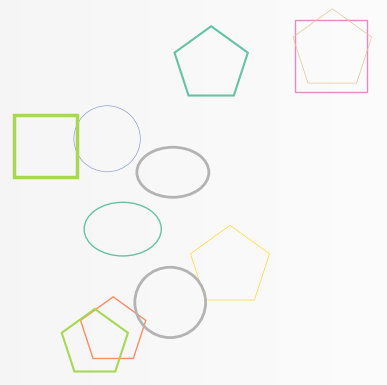[{"shape": "pentagon", "thickness": 1.5, "radius": 0.5, "center": [0.545, 0.832]}, {"shape": "oval", "thickness": 1, "radius": 0.5, "center": [0.317, 0.405]}, {"shape": "pentagon", "thickness": 1, "radius": 0.44, "center": [0.292, 0.14]}, {"shape": "circle", "thickness": 0.5, "radius": 0.43, "center": [0.276, 0.64]}, {"shape": "square", "thickness": 1, "radius": 0.47, "center": [0.854, 0.855]}, {"shape": "pentagon", "thickness": 1.5, "radius": 0.45, "center": [0.245, 0.108]}, {"shape": "square", "thickness": 2.5, "radius": 0.4, "center": [0.117, 0.62]}, {"shape": "pentagon", "thickness": 0.5, "radius": 0.54, "center": [0.594, 0.308]}, {"shape": "pentagon", "thickness": 0.5, "radius": 0.53, "center": [0.858, 0.871]}, {"shape": "oval", "thickness": 2, "radius": 0.46, "center": [0.446, 0.553]}, {"shape": "circle", "thickness": 2, "radius": 0.46, "center": [0.439, 0.214]}]